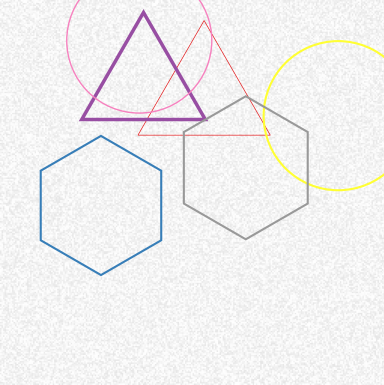[{"shape": "triangle", "thickness": 0.5, "radius": 0.99, "center": [0.53, 0.748]}, {"shape": "hexagon", "thickness": 1.5, "radius": 0.9, "center": [0.262, 0.466]}, {"shape": "triangle", "thickness": 2.5, "radius": 0.93, "center": [0.373, 0.782]}, {"shape": "circle", "thickness": 1.5, "radius": 0.97, "center": [0.878, 0.7]}, {"shape": "circle", "thickness": 1, "radius": 0.94, "center": [0.362, 0.895]}, {"shape": "hexagon", "thickness": 1.5, "radius": 0.93, "center": [0.638, 0.564]}]